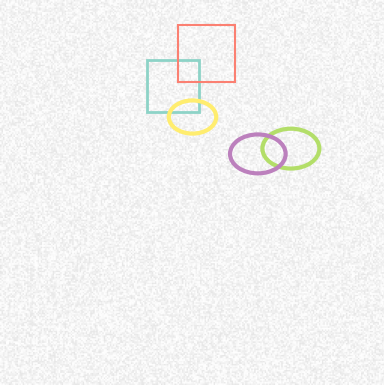[{"shape": "square", "thickness": 2, "radius": 0.34, "center": [0.449, 0.776]}, {"shape": "square", "thickness": 1.5, "radius": 0.37, "center": [0.536, 0.86]}, {"shape": "oval", "thickness": 3, "radius": 0.37, "center": [0.756, 0.614]}, {"shape": "oval", "thickness": 3, "radius": 0.36, "center": [0.67, 0.6]}, {"shape": "oval", "thickness": 3, "radius": 0.31, "center": [0.5, 0.696]}]